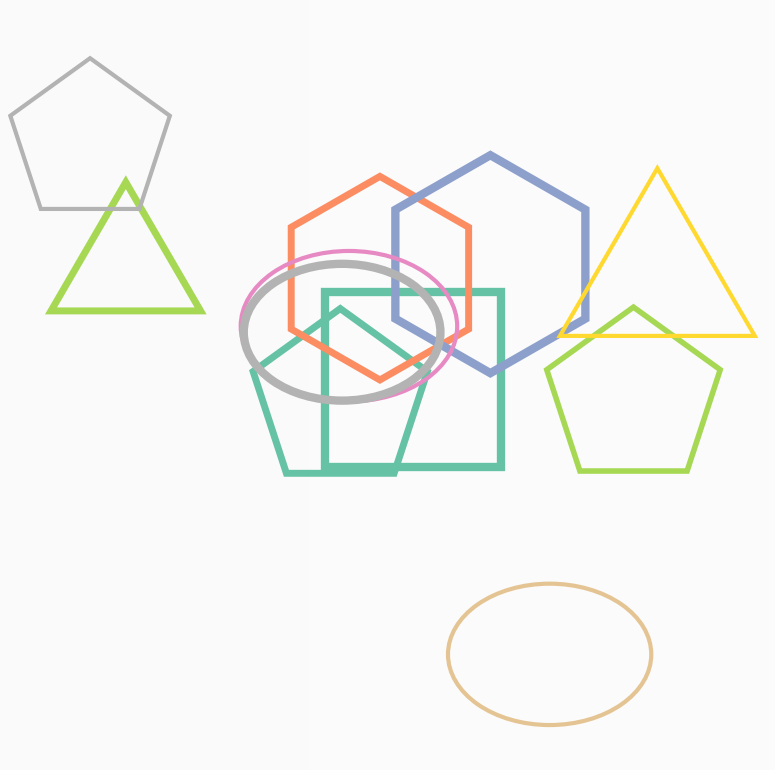[{"shape": "square", "thickness": 3, "radius": 0.57, "center": [0.533, 0.507]}, {"shape": "pentagon", "thickness": 2.5, "radius": 0.59, "center": [0.439, 0.481]}, {"shape": "hexagon", "thickness": 2.5, "radius": 0.66, "center": [0.49, 0.639]}, {"shape": "hexagon", "thickness": 3, "radius": 0.71, "center": [0.633, 0.657]}, {"shape": "oval", "thickness": 1.5, "radius": 0.7, "center": [0.45, 0.576]}, {"shape": "triangle", "thickness": 2.5, "radius": 0.56, "center": [0.162, 0.652]}, {"shape": "pentagon", "thickness": 2, "radius": 0.59, "center": [0.817, 0.483]}, {"shape": "triangle", "thickness": 1.5, "radius": 0.73, "center": [0.848, 0.636]}, {"shape": "oval", "thickness": 1.5, "radius": 0.66, "center": [0.709, 0.15]}, {"shape": "oval", "thickness": 3, "radius": 0.63, "center": [0.441, 0.569]}, {"shape": "pentagon", "thickness": 1.5, "radius": 0.54, "center": [0.116, 0.816]}]